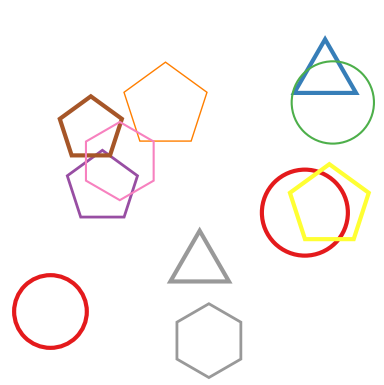[{"shape": "circle", "thickness": 3, "radius": 0.47, "center": [0.131, 0.191]}, {"shape": "circle", "thickness": 3, "radius": 0.56, "center": [0.792, 0.448]}, {"shape": "triangle", "thickness": 3, "radius": 0.46, "center": [0.844, 0.805]}, {"shape": "circle", "thickness": 1.5, "radius": 0.53, "center": [0.864, 0.734]}, {"shape": "pentagon", "thickness": 2, "radius": 0.48, "center": [0.266, 0.514]}, {"shape": "pentagon", "thickness": 1, "radius": 0.57, "center": [0.43, 0.725]}, {"shape": "pentagon", "thickness": 3, "radius": 0.54, "center": [0.855, 0.466]}, {"shape": "pentagon", "thickness": 3, "radius": 0.42, "center": [0.236, 0.665]}, {"shape": "hexagon", "thickness": 1.5, "radius": 0.51, "center": [0.311, 0.582]}, {"shape": "hexagon", "thickness": 2, "radius": 0.48, "center": [0.543, 0.115]}, {"shape": "triangle", "thickness": 3, "radius": 0.44, "center": [0.519, 0.313]}]